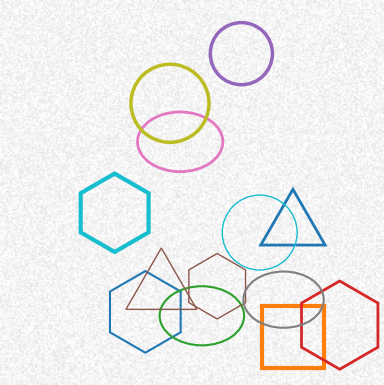[{"shape": "hexagon", "thickness": 1.5, "radius": 0.53, "center": [0.377, 0.19]}, {"shape": "triangle", "thickness": 2, "radius": 0.48, "center": [0.761, 0.412]}, {"shape": "square", "thickness": 3, "radius": 0.4, "center": [0.761, 0.126]}, {"shape": "oval", "thickness": 1.5, "radius": 0.55, "center": [0.524, 0.18]}, {"shape": "hexagon", "thickness": 2, "radius": 0.57, "center": [0.882, 0.155]}, {"shape": "circle", "thickness": 2.5, "radius": 0.4, "center": [0.627, 0.861]}, {"shape": "hexagon", "thickness": 1, "radius": 0.43, "center": [0.564, 0.257]}, {"shape": "triangle", "thickness": 1, "radius": 0.53, "center": [0.419, 0.25]}, {"shape": "oval", "thickness": 2, "radius": 0.55, "center": [0.468, 0.632]}, {"shape": "oval", "thickness": 1.5, "radius": 0.52, "center": [0.737, 0.222]}, {"shape": "circle", "thickness": 2.5, "radius": 0.51, "center": [0.441, 0.732]}, {"shape": "hexagon", "thickness": 3, "radius": 0.51, "center": [0.298, 0.447]}, {"shape": "circle", "thickness": 1, "radius": 0.49, "center": [0.675, 0.396]}]